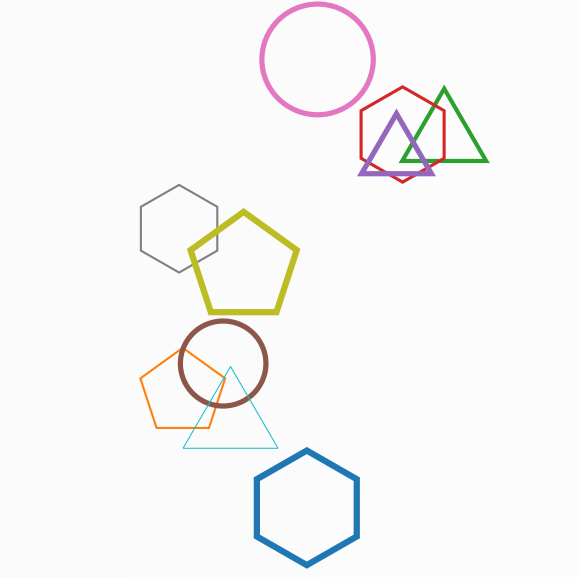[{"shape": "hexagon", "thickness": 3, "radius": 0.5, "center": [0.528, 0.12]}, {"shape": "pentagon", "thickness": 1, "radius": 0.38, "center": [0.314, 0.32]}, {"shape": "triangle", "thickness": 2, "radius": 0.42, "center": [0.764, 0.762]}, {"shape": "hexagon", "thickness": 1.5, "radius": 0.41, "center": [0.693, 0.766]}, {"shape": "triangle", "thickness": 2.5, "radius": 0.35, "center": [0.682, 0.733]}, {"shape": "circle", "thickness": 2.5, "radius": 0.37, "center": [0.384, 0.37]}, {"shape": "circle", "thickness": 2.5, "radius": 0.48, "center": [0.546, 0.896]}, {"shape": "hexagon", "thickness": 1, "radius": 0.38, "center": [0.308, 0.603]}, {"shape": "pentagon", "thickness": 3, "radius": 0.48, "center": [0.419, 0.536]}, {"shape": "triangle", "thickness": 0.5, "radius": 0.47, "center": [0.397, 0.27]}]